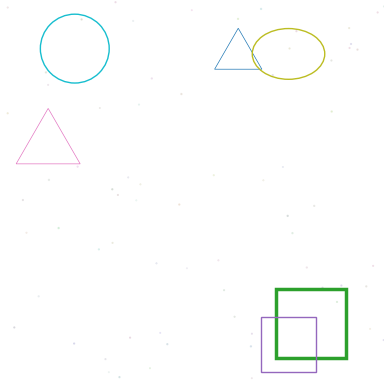[{"shape": "triangle", "thickness": 0.5, "radius": 0.35, "center": [0.619, 0.856]}, {"shape": "square", "thickness": 2.5, "radius": 0.45, "center": [0.808, 0.16]}, {"shape": "square", "thickness": 1, "radius": 0.36, "center": [0.75, 0.106]}, {"shape": "triangle", "thickness": 0.5, "radius": 0.48, "center": [0.125, 0.622]}, {"shape": "oval", "thickness": 1, "radius": 0.47, "center": [0.749, 0.86]}, {"shape": "circle", "thickness": 1, "radius": 0.45, "center": [0.194, 0.874]}]